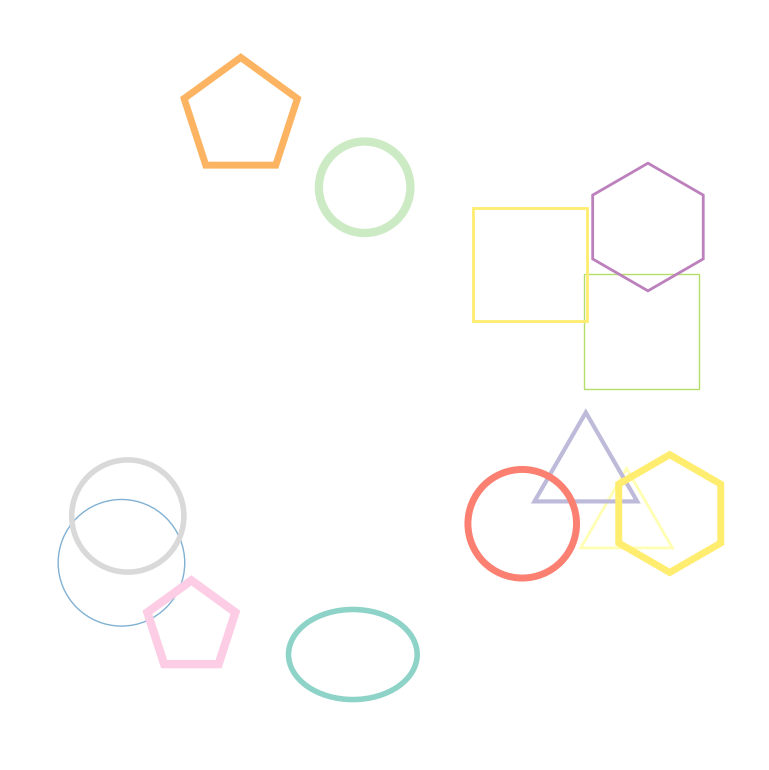[{"shape": "oval", "thickness": 2, "radius": 0.42, "center": [0.458, 0.15]}, {"shape": "triangle", "thickness": 1, "radius": 0.34, "center": [0.814, 0.323]}, {"shape": "triangle", "thickness": 1.5, "radius": 0.39, "center": [0.761, 0.387]}, {"shape": "circle", "thickness": 2.5, "radius": 0.35, "center": [0.678, 0.32]}, {"shape": "circle", "thickness": 0.5, "radius": 0.41, "center": [0.158, 0.269]}, {"shape": "pentagon", "thickness": 2.5, "radius": 0.39, "center": [0.313, 0.848]}, {"shape": "square", "thickness": 0.5, "radius": 0.37, "center": [0.833, 0.569]}, {"shape": "pentagon", "thickness": 3, "radius": 0.3, "center": [0.249, 0.186]}, {"shape": "circle", "thickness": 2, "radius": 0.36, "center": [0.166, 0.33]}, {"shape": "hexagon", "thickness": 1, "radius": 0.41, "center": [0.842, 0.705]}, {"shape": "circle", "thickness": 3, "radius": 0.3, "center": [0.474, 0.757]}, {"shape": "hexagon", "thickness": 2.5, "radius": 0.38, "center": [0.87, 0.333]}, {"shape": "square", "thickness": 1, "radius": 0.37, "center": [0.688, 0.656]}]